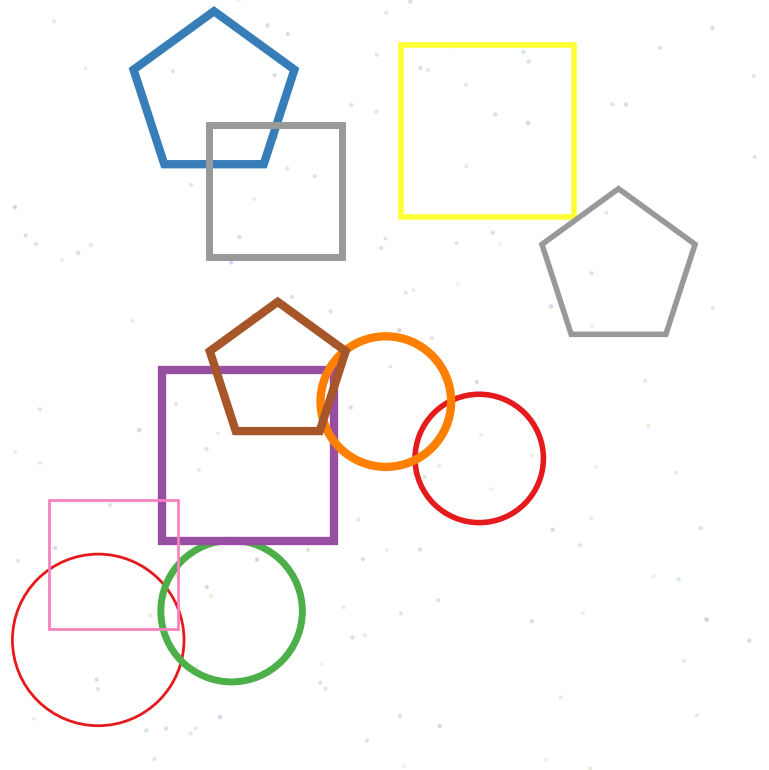[{"shape": "circle", "thickness": 1, "radius": 0.56, "center": [0.128, 0.169]}, {"shape": "circle", "thickness": 2, "radius": 0.42, "center": [0.622, 0.405]}, {"shape": "pentagon", "thickness": 3, "radius": 0.55, "center": [0.278, 0.876]}, {"shape": "circle", "thickness": 2.5, "radius": 0.46, "center": [0.301, 0.206]}, {"shape": "square", "thickness": 3, "radius": 0.56, "center": [0.322, 0.409]}, {"shape": "circle", "thickness": 3, "radius": 0.42, "center": [0.501, 0.478]}, {"shape": "square", "thickness": 2, "radius": 0.56, "center": [0.634, 0.83]}, {"shape": "pentagon", "thickness": 3, "radius": 0.46, "center": [0.361, 0.515]}, {"shape": "square", "thickness": 1, "radius": 0.42, "center": [0.147, 0.267]}, {"shape": "pentagon", "thickness": 2, "radius": 0.52, "center": [0.803, 0.65]}, {"shape": "square", "thickness": 2.5, "radius": 0.43, "center": [0.358, 0.752]}]